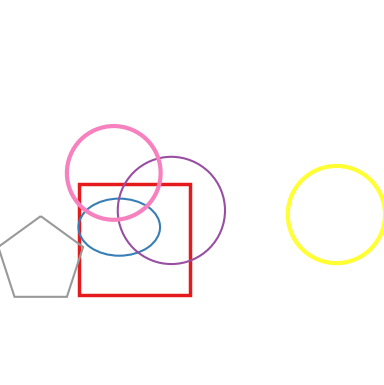[{"shape": "square", "thickness": 2.5, "radius": 0.72, "center": [0.35, 0.378]}, {"shape": "oval", "thickness": 1.5, "radius": 0.53, "center": [0.31, 0.41]}, {"shape": "circle", "thickness": 1.5, "radius": 0.7, "center": [0.445, 0.453]}, {"shape": "circle", "thickness": 3, "radius": 0.63, "center": [0.874, 0.443]}, {"shape": "circle", "thickness": 3, "radius": 0.61, "center": [0.296, 0.551]}, {"shape": "pentagon", "thickness": 1.5, "radius": 0.58, "center": [0.106, 0.323]}]